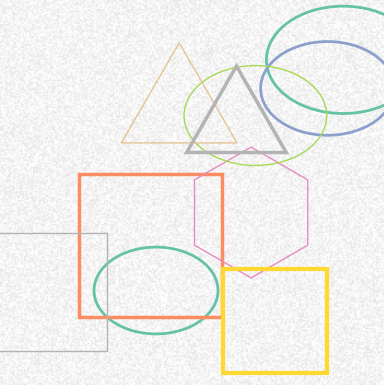[{"shape": "oval", "thickness": 2, "radius": 0.81, "center": [0.405, 0.245]}, {"shape": "oval", "thickness": 2, "radius": 1.0, "center": [0.891, 0.845]}, {"shape": "square", "thickness": 2.5, "radius": 0.93, "center": [0.391, 0.363]}, {"shape": "oval", "thickness": 2, "radius": 0.87, "center": [0.851, 0.77]}, {"shape": "hexagon", "thickness": 1, "radius": 0.85, "center": [0.652, 0.448]}, {"shape": "oval", "thickness": 1, "radius": 0.93, "center": [0.663, 0.7]}, {"shape": "square", "thickness": 3, "radius": 0.68, "center": [0.714, 0.166]}, {"shape": "triangle", "thickness": 1, "radius": 0.87, "center": [0.465, 0.716]}, {"shape": "square", "thickness": 1, "radius": 0.77, "center": [0.123, 0.242]}, {"shape": "triangle", "thickness": 2.5, "radius": 0.75, "center": [0.614, 0.679]}]